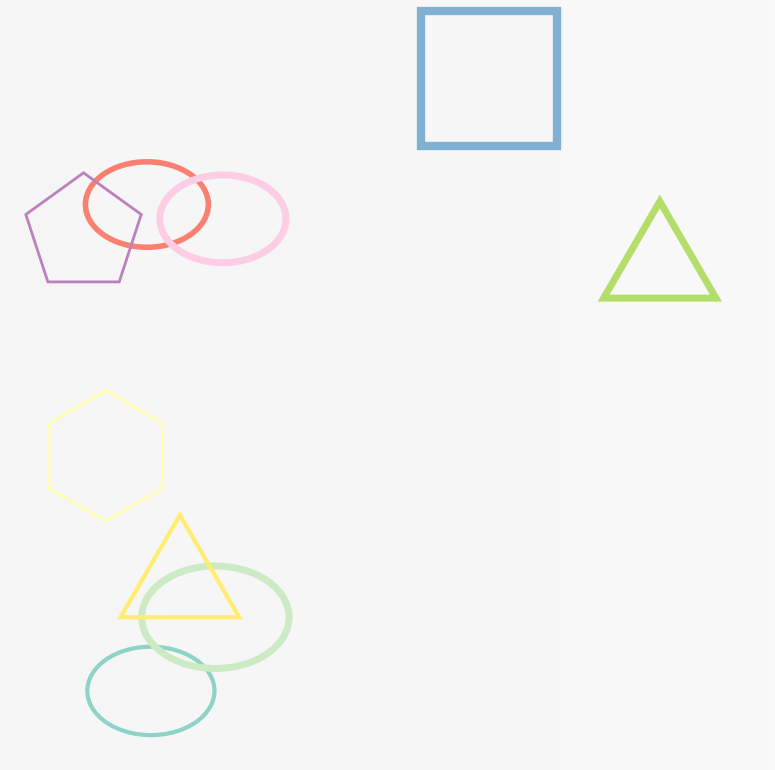[{"shape": "oval", "thickness": 1.5, "radius": 0.41, "center": [0.195, 0.103]}, {"shape": "hexagon", "thickness": 1, "radius": 0.42, "center": [0.137, 0.408]}, {"shape": "oval", "thickness": 2, "radius": 0.4, "center": [0.19, 0.734]}, {"shape": "square", "thickness": 3, "radius": 0.44, "center": [0.631, 0.899]}, {"shape": "triangle", "thickness": 2.5, "radius": 0.42, "center": [0.851, 0.655]}, {"shape": "oval", "thickness": 2.5, "radius": 0.41, "center": [0.288, 0.716]}, {"shape": "pentagon", "thickness": 1, "radius": 0.39, "center": [0.108, 0.697]}, {"shape": "oval", "thickness": 2.5, "radius": 0.48, "center": [0.278, 0.198]}, {"shape": "triangle", "thickness": 1.5, "radius": 0.44, "center": [0.232, 0.243]}]